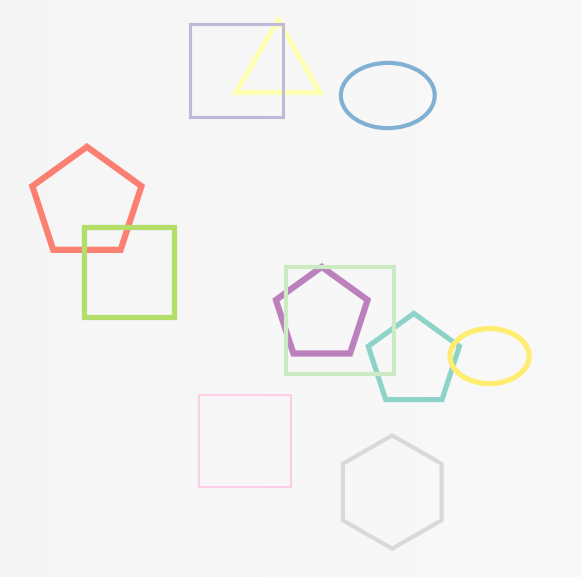[{"shape": "pentagon", "thickness": 2.5, "radius": 0.41, "center": [0.712, 0.374]}, {"shape": "triangle", "thickness": 2.5, "radius": 0.42, "center": [0.478, 0.881]}, {"shape": "square", "thickness": 1.5, "radius": 0.4, "center": [0.407, 0.877]}, {"shape": "pentagon", "thickness": 3, "radius": 0.49, "center": [0.15, 0.646]}, {"shape": "oval", "thickness": 2, "radius": 0.4, "center": [0.667, 0.834]}, {"shape": "square", "thickness": 2.5, "radius": 0.39, "center": [0.222, 0.528]}, {"shape": "square", "thickness": 1, "radius": 0.4, "center": [0.422, 0.235]}, {"shape": "hexagon", "thickness": 2, "radius": 0.49, "center": [0.675, 0.147]}, {"shape": "pentagon", "thickness": 3, "radius": 0.41, "center": [0.554, 0.454]}, {"shape": "square", "thickness": 2, "radius": 0.46, "center": [0.584, 0.444]}, {"shape": "oval", "thickness": 2.5, "radius": 0.34, "center": [0.842, 0.382]}]